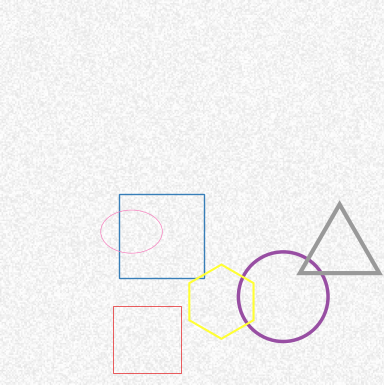[{"shape": "square", "thickness": 0.5, "radius": 0.44, "center": [0.382, 0.119]}, {"shape": "square", "thickness": 1, "radius": 0.55, "center": [0.42, 0.387]}, {"shape": "circle", "thickness": 2.5, "radius": 0.58, "center": [0.736, 0.229]}, {"shape": "hexagon", "thickness": 1.5, "radius": 0.48, "center": [0.575, 0.216]}, {"shape": "oval", "thickness": 0.5, "radius": 0.4, "center": [0.342, 0.398]}, {"shape": "triangle", "thickness": 3, "radius": 0.6, "center": [0.882, 0.35]}]